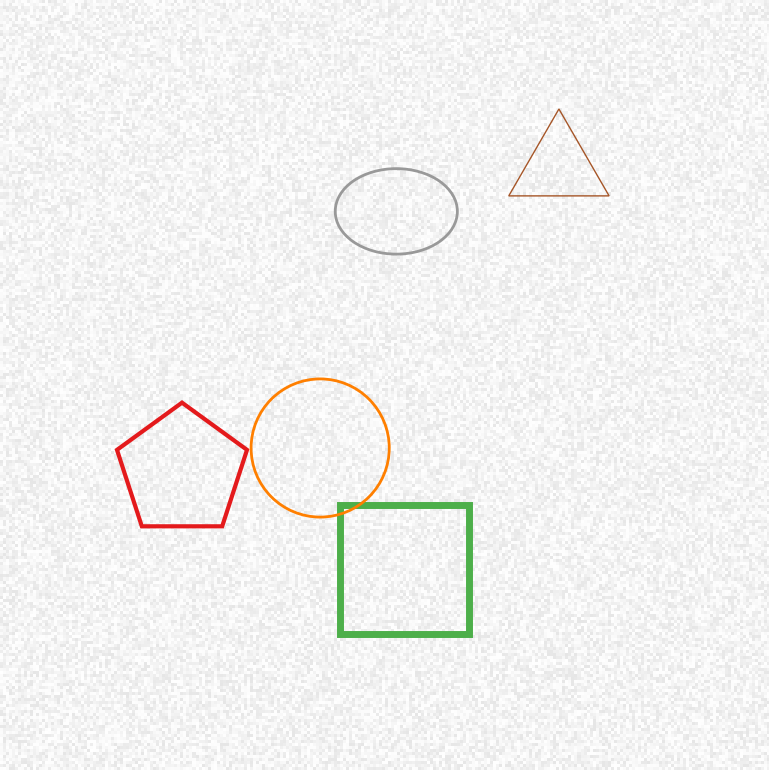[{"shape": "pentagon", "thickness": 1.5, "radius": 0.44, "center": [0.236, 0.388]}, {"shape": "square", "thickness": 2.5, "radius": 0.42, "center": [0.526, 0.26]}, {"shape": "circle", "thickness": 1, "radius": 0.45, "center": [0.416, 0.418]}, {"shape": "triangle", "thickness": 0.5, "radius": 0.38, "center": [0.726, 0.783]}, {"shape": "oval", "thickness": 1, "radius": 0.4, "center": [0.515, 0.725]}]